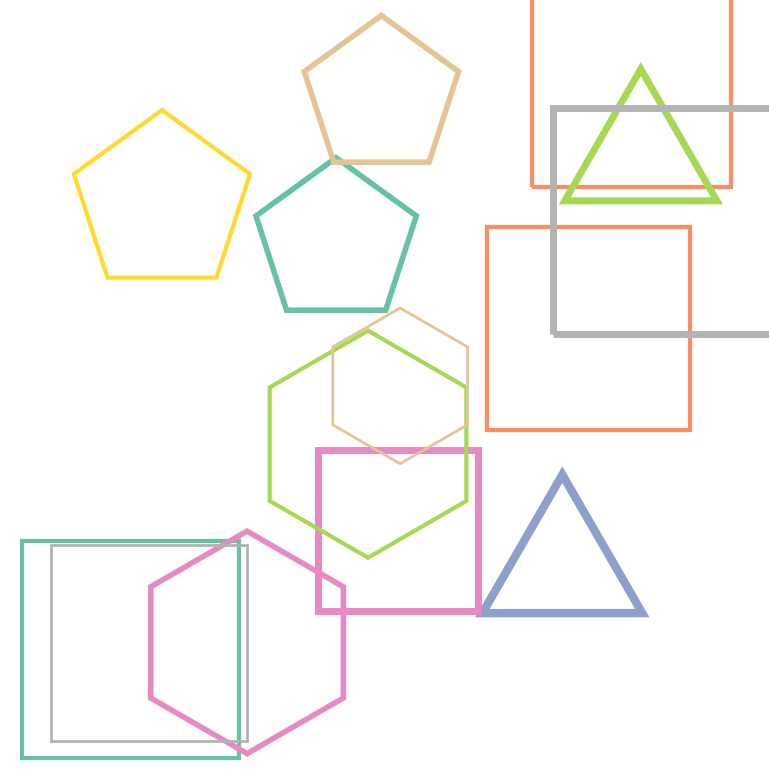[{"shape": "square", "thickness": 1.5, "radius": 0.71, "center": [0.169, 0.157]}, {"shape": "pentagon", "thickness": 2, "radius": 0.55, "center": [0.437, 0.686]}, {"shape": "square", "thickness": 1.5, "radius": 0.65, "center": [0.82, 0.886]}, {"shape": "square", "thickness": 1.5, "radius": 0.66, "center": [0.764, 0.574]}, {"shape": "triangle", "thickness": 3, "radius": 0.6, "center": [0.73, 0.264]}, {"shape": "square", "thickness": 2.5, "radius": 0.52, "center": [0.517, 0.311]}, {"shape": "hexagon", "thickness": 2, "radius": 0.72, "center": [0.321, 0.166]}, {"shape": "triangle", "thickness": 2.5, "radius": 0.57, "center": [0.832, 0.796]}, {"shape": "hexagon", "thickness": 1.5, "radius": 0.74, "center": [0.478, 0.423]}, {"shape": "pentagon", "thickness": 1.5, "radius": 0.6, "center": [0.21, 0.737]}, {"shape": "pentagon", "thickness": 2, "radius": 0.53, "center": [0.495, 0.875]}, {"shape": "hexagon", "thickness": 1, "radius": 0.51, "center": [0.52, 0.499]}, {"shape": "square", "thickness": 1, "radius": 0.64, "center": [0.193, 0.165]}, {"shape": "square", "thickness": 2.5, "radius": 0.74, "center": [0.865, 0.713]}]